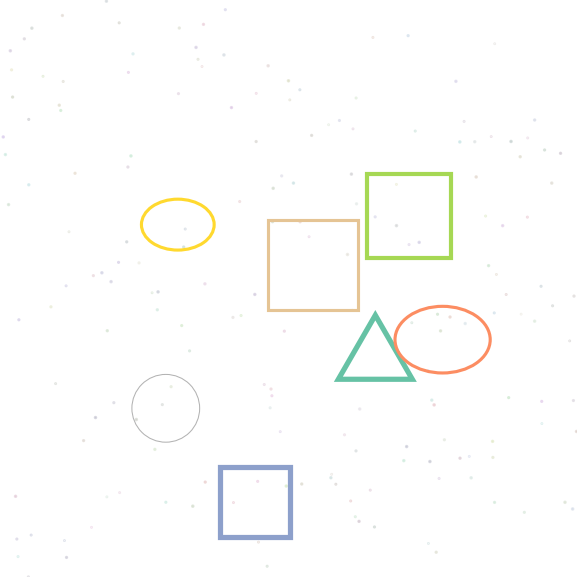[{"shape": "triangle", "thickness": 2.5, "radius": 0.37, "center": [0.65, 0.379]}, {"shape": "oval", "thickness": 1.5, "radius": 0.41, "center": [0.766, 0.411]}, {"shape": "square", "thickness": 2.5, "radius": 0.3, "center": [0.442, 0.13]}, {"shape": "square", "thickness": 2, "radius": 0.36, "center": [0.709, 0.625]}, {"shape": "oval", "thickness": 1.5, "radius": 0.31, "center": [0.308, 0.61]}, {"shape": "square", "thickness": 1.5, "radius": 0.39, "center": [0.542, 0.541]}, {"shape": "circle", "thickness": 0.5, "radius": 0.29, "center": [0.287, 0.292]}]